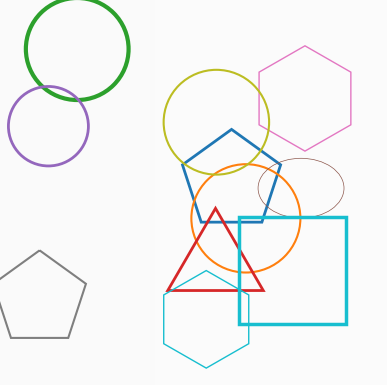[{"shape": "pentagon", "thickness": 2, "radius": 0.67, "center": [0.598, 0.531]}, {"shape": "circle", "thickness": 1.5, "radius": 0.7, "center": [0.635, 0.433]}, {"shape": "circle", "thickness": 3, "radius": 0.66, "center": [0.199, 0.873]}, {"shape": "triangle", "thickness": 2, "radius": 0.71, "center": [0.556, 0.317]}, {"shape": "circle", "thickness": 2, "radius": 0.52, "center": [0.125, 0.672]}, {"shape": "oval", "thickness": 0.5, "radius": 0.55, "center": [0.777, 0.511]}, {"shape": "hexagon", "thickness": 1, "radius": 0.68, "center": [0.787, 0.744]}, {"shape": "pentagon", "thickness": 1.5, "radius": 0.63, "center": [0.102, 0.224]}, {"shape": "circle", "thickness": 1.5, "radius": 0.68, "center": [0.558, 0.683]}, {"shape": "square", "thickness": 2.5, "radius": 0.69, "center": [0.755, 0.298]}, {"shape": "hexagon", "thickness": 1, "radius": 0.63, "center": [0.532, 0.171]}]